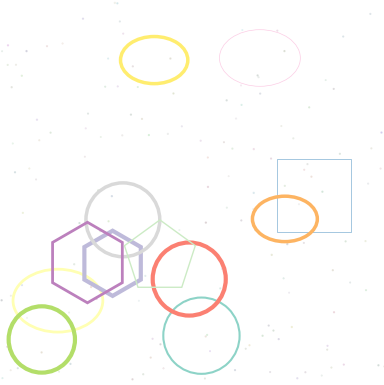[{"shape": "circle", "thickness": 1.5, "radius": 0.5, "center": [0.523, 0.128]}, {"shape": "oval", "thickness": 2, "radius": 0.58, "center": [0.15, 0.219]}, {"shape": "hexagon", "thickness": 3, "radius": 0.42, "center": [0.292, 0.316]}, {"shape": "circle", "thickness": 3, "radius": 0.47, "center": [0.491, 0.275]}, {"shape": "square", "thickness": 0.5, "radius": 0.48, "center": [0.816, 0.492]}, {"shape": "oval", "thickness": 2.5, "radius": 0.42, "center": [0.74, 0.431]}, {"shape": "circle", "thickness": 3, "radius": 0.43, "center": [0.109, 0.118]}, {"shape": "oval", "thickness": 0.5, "radius": 0.53, "center": [0.675, 0.849]}, {"shape": "circle", "thickness": 2.5, "radius": 0.48, "center": [0.319, 0.429]}, {"shape": "hexagon", "thickness": 2, "radius": 0.52, "center": [0.227, 0.318]}, {"shape": "pentagon", "thickness": 1, "radius": 0.48, "center": [0.415, 0.332]}, {"shape": "oval", "thickness": 2.5, "radius": 0.44, "center": [0.4, 0.844]}]